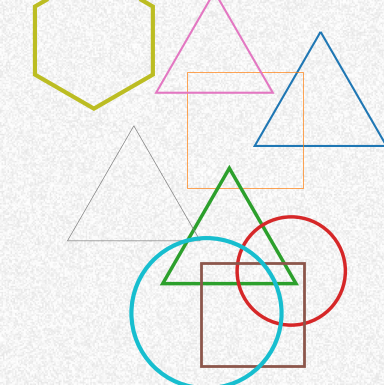[{"shape": "triangle", "thickness": 1.5, "radius": 0.99, "center": [0.833, 0.72]}, {"shape": "square", "thickness": 0.5, "radius": 0.76, "center": [0.637, 0.663]}, {"shape": "triangle", "thickness": 2.5, "radius": 1.0, "center": [0.596, 0.363]}, {"shape": "circle", "thickness": 2.5, "radius": 0.7, "center": [0.756, 0.296]}, {"shape": "square", "thickness": 2, "radius": 0.67, "center": [0.657, 0.183]}, {"shape": "triangle", "thickness": 1.5, "radius": 0.87, "center": [0.557, 0.847]}, {"shape": "triangle", "thickness": 0.5, "radius": 1.0, "center": [0.348, 0.474]}, {"shape": "hexagon", "thickness": 3, "radius": 0.88, "center": [0.244, 0.895]}, {"shape": "circle", "thickness": 3, "radius": 0.97, "center": [0.536, 0.187]}]